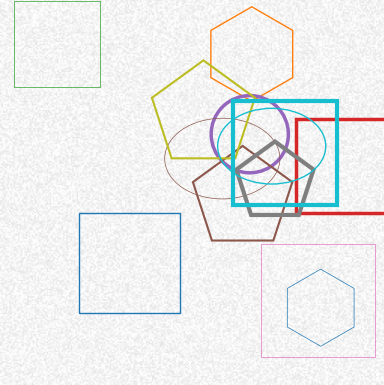[{"shape": "hexagon", "thickness": 0.5, "radius": 0.5, "center": [0.833, 0.201]}, {"shape": "square", "thickness": 1, "radius": 0.65, "center": [0.336, 0.317]}, {"shape": "hexagon", "thickness": 1, "radius": 0.61, "center": [0.654, 0.86]}, {"shape": "square", "thickness": 0.5, "radius": 0.56, "center": [0.148, 0.886]}, {"shape": "square", "thickness": 2.5, "radius": 0.61, "center": [0.89, 0.57]}, {"shape": "circle", "thickness": 2.5, "radius": 0.5, "center": [0.649, 0.651]}, {"shape": "pentagon", "thickness": 1.5, "radius": 0.68, "center": [0.63, 0.485]}, {"shape": "oval", "thickness": 0.5, "radius": 0.75, "center": [0.577, 0.588]}, {"shape": "square", "thickness": 0.5, "radius": 0.74, "center": [0.827, 0.219]}, {"shape": "pentagon", "thickness": 3, "radius": 0.53, "center": [0.714, 0.527]}, {"shape": "pentagon", "thickness": 1.5, "radius": 0.7, "center": [0.528, 0.703]}, {"shape": "square", "thickness": 3, "radius": 0.68, "center": [0.74, 0.602]}, {"shape": "oval", "thickness": 1, "radius": 0.7, "center": [0.706, 0.62]}]